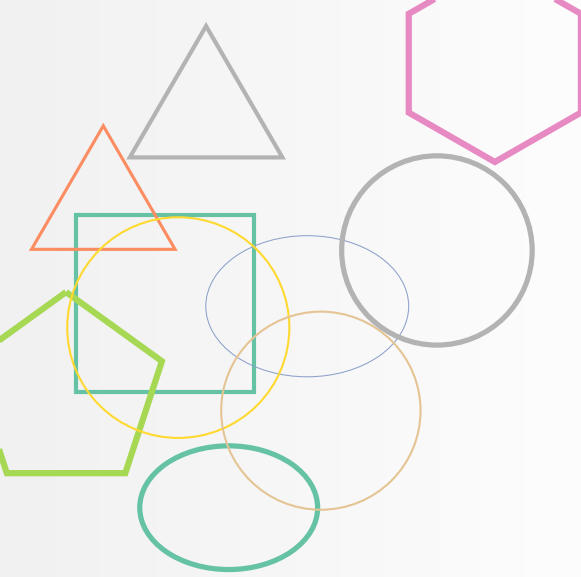[{"shape": "oval", "thickness": 2.5, "radius": 0.77, "center": [0.393, 0.12]}, {"shape": "square", "thickness": 2, "radius": 0.77, "center": [0.285, 0.474]}, {"shape": "triangle", "thickness": 1.5, "radius": 0.71, "center": [0.178, 0.639]}, {"shape": "oval", "thickness": 0.5, "radius": 0.87, "center": [0.529, 0.469]}, {"shape": "hexagon", "thickness": 3, "radius": 0.86, "center": [0.851, 0.89]}, {"shape": "pentagon", "thickness": 3, "radius": 0.87, "center": [0.114, 0.32]}, {"shape": "circle", "thickness": 1, "radius": 0.96, "center": [0.307, 0.432]}, {"shape": "circle", "thickness": 1, "radius": 0.86, "center": [0.552, 0.288]}, {"shape": "triangle", "thickness": 2, "radius": 0.76, "center": [0.355, 0.802]}, {"shape": "circle", "thickness": 2.5, "radius": 0.82, "center": [0.752, 0.565]}]